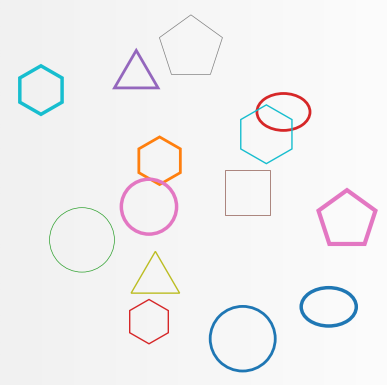[{"shape": "circle", "thickness": 2, "radius": 0.42, "center": [0.626, 0.12]}, {"shape": "oval", "thickness": 2.5, "radius": 0.36, "center": [0.848, 0.203]}, {"shape": "hexagon", "thickness": 2, "radius": 0.31, "center": [0.412, 0.582]}, {"shape": "circle", "thickness": 0.5, "radius": 0.42, "center": [0.212, 0.377]}, {"shape": "hexagon", "thickness": 1, "radius": 0.29, "center": [0.385, 0.165]}, {"shape": "oval", "thickness": 2, "radius": 0.34, "center": [0.732, 0.709]}, {"shape": "triangle", "thickness": 2, "radius": 0.32, "center": [0.352, 0.804]}, {"shape": "square", "thickness": 0.5, "radius": 0.29, "center": [0.638, 0.499]}, {"shape": "circle", "thickness": 2.5, "radius": 0.36, "center": [0.384, 0.463]}, {"shape": "pentagon", "thickness": 3, "radius": 0.39, "center": [0.895, 0.429]}, {"shape": "pentagon", "thickness": 0.5, "radius": 0.43, "center": [0.493, 0.876]}, {"shape": "triangle", "thickness": 1, "radius": 0.36, "center": [0.401, 0.275]}, {"shape": "hexagon", "thickness": 1, "radius": 0.38, "center": [0.687, 0.651]}, {"shape": "hexagon", "thickness": 2.5, "radius": 0.31, "center": [0.106, 0.766]}]